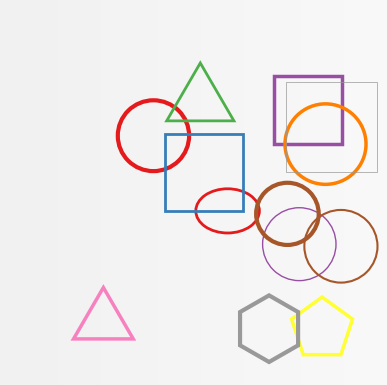[{"shape": "oval", "thickness": 2, "radius": 0.41, "center": [0.587, 0.452]}, {"shape": "circle", "thickness": 3, "radius": 0.46, "center": [0.396, 0.648]}, {"shape": "square", "thickness": 2, "radius": 0.5, "center": [0.528, 0.552]}, {"shape": "triangle", "thickness": 2, "radius": 0.5, "center": [0.517, 0.736]}, {"shape": "square", "thickness": 2.5, "radius": 0.44, "center": [0.795, 0.715]}, {"shape": "circle", "thickness": 1, "radius": 0.47, "center": [0.772, 0.366]}, {"shape": "circle", "thickness": 2.5, "radius": 0.52, "center": [0.84, 0.626]}, {"shape": "pentagon", "thickness": 2.5, "radius": 0.41, "center": [0.831, 0.146]}, {"shape": "circle", "thickness": 3, "radius": 0.4, "center": [0.742, 0.445]}, {"shape": "circle", "thickness": 1.5, "radius": 0.47, "center": [0.88, 0.36]}, {"shape": "triangle", "thickness": 2.5, "radius": 0.44, "center": [0.267, 0.164]}, {"shape": "square", "thickness": 0.5, "radius": 0.58, "center": [0.856, 0.669]}, {"shape": "hexagon", "thickness": 3, "radius": 0.43, "center": [0.694, 0.146]}]